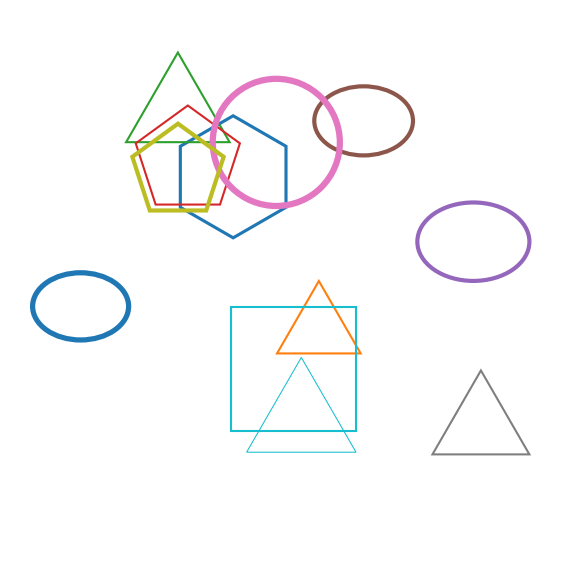[{"shape": "oval", "thickness": 2.5, "radius": 0.42, "center": [0.14, 0.469]}, {"shape": "hexagon", "thickness": 1.5, "radius": 0.53, "center": [0.404, 0.693]}, {"shape": "triangle", "thickness": 1, "radius": 0.42, "center": [0.552, 0.429]}, {"shape": "triangle", "thickness": 1, "radius": 0.52, "center": [0.308, 0.805]}, {"shape": "pentagon", "thickness": 1, "radius": 0.47, "center": [0.325, 0.722]}, {"shape": "oval", "thickness": 2, "radius": 0.49, "center": [0.82, 0.581]}, {"shape": "oval", "thickness": 2, "radius": 0.43, "center": [0.63, 0.79]}, {"shape": "circle", "thickness": 3, "radius": 0.55, "center": [0.478, 0.753]}, {"shape": "triangle", "thickness": 1, "radius": 0.48, "center": [0.833, 0.261]}, {"shape": "pentagon", "thickness": 2, "radius": 0.42, "center": [0.308, 0.702]}, {"shape": "square", "thickness": 1, "radius": 0.54, "center": [0.508, 0.361]}, {"shape": "triangle", "thickness": 0.5, "radius": 0.55, "center": [0.522, 0.271]}]